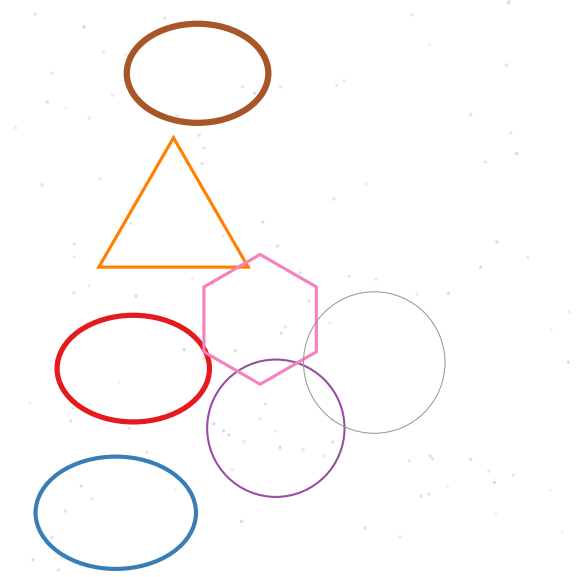[{"shape": "oval", "thickness": 2.5, "radius": 0.66, "center": [0.231, 0.361]}, {"shape": "oval", "thickness": 2, "radius": 0.69, "center": [0.2, 0.111]}, {"shape": "circle", "thickness": 1, "radius": 0.59, "center": [0.478, 0.258]}, {"shape": "triangle", "thickness": 1.5, "radius": 0.75, "center": [0.3, 0.611]}, {"shape": "oval", "thickness": 3, "radius": 0.61, "center": [0.342, 0.872]}, {"shape": "hexagon", "thickness": 1.5, "radius": 0.56, "center": [0.45, 0.446]}, {"shape": "circle", "thickness": 0.5, "radius": 0.61, "center": [0.648, 0.371]}]